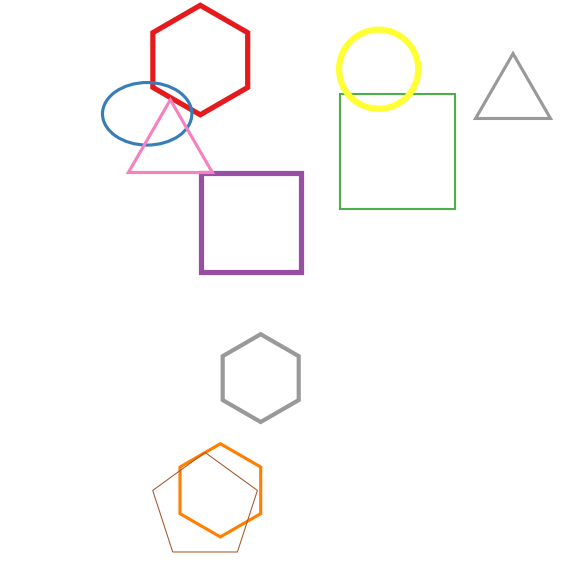[{"shape": "hexagon", "thickness": 2.5, "radius": 0.47, "center": [0.347, 0.895]}, {"shape": "oval", "thickness": 1.5, "radius": 0.39, "center": [0.255, 0.802]}, {"shape": "square", "thickness": 1, "radius": 0.5, "center": [0.688, 0.737]}, {"shape": "square", "thickness": 2.5, "radius": 0.43, "center": [0.434, 0.614]}, {"shape": "hexagon", "thickness": 1.5, "radius": 0.4, "center": [0.382, 0.15]}, {"shape": "circle", "thickness": 3, "radius": 0.34, "center": [0.656, 0.879]}, {"shape": "pentagon", "thickness": 0.5, "radius": 0.48, "center": [0.355, 0.12]}, {"shape": "triangle", "thickness": 1.5, "radius": 0.42, "center": [0.295, 0.742]}, {"shape": "triangle", "thickness": 1.5, "radius": 0.37, "center": [0.888, 0.831]}, {"shape": "hexagon", "thickness": 2, "radius": 0.38, "center": [0.451, 0.344]}]